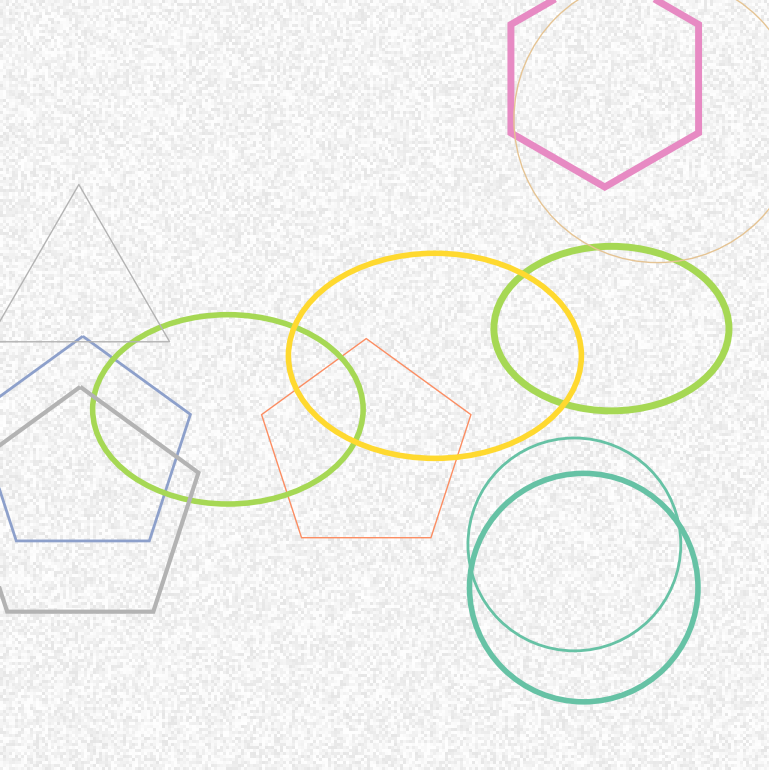[{"shape": "circle", "thickness": 1, "radius": 0.69, "center": [0.746, 0.293]}, {"shape": "circle", "thickness": 2, "radius": 0.74, "center": [0.758, 0.237]}, {"shape": "pentagon", "thickness": 0.5, "radius": 0.71, "center": [0.476, 0.417]}, {"shape": "pentagon", "thickness": 1, "radius": 0.73, "center": [0.108, 0.416]}, {"shape": "hexagon", "thickness": 2.5, "radius": 0.7, "center": [0.785, 0.898]}, {"shape": "oval", "thickness": 2, "radius": 0.88, "center": [0.296, 0.468]}, {"shape": "oval", "thickness": 2.5, "radius": 0.76, "center": [0.794, 0.573]}, {"shape": "oval", "thickness": 2, "radius": 0.95, "center": [0.565, 0.538]}, {"shape": "circle", "thickness": 0.5, "radius": 0.93, "center": [0.854, 0.845]}, {"shape": "pentagon", "thickness": 1.5, "radius": 0.81, "center": [0.104, 0.336]}, {"shape": "triangle", "thickness": 0.5, "radius": 0.68, "center": [0.102, 0.624]}]